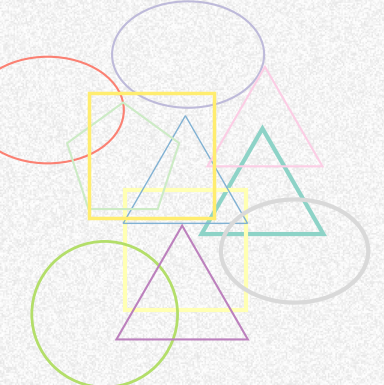[{"shape": "triangle", "thickness": 3, "radius": 0.91, "center": [0.682, 0.483]}, {"shape": "square", "thickness": 3, "radius": 0.78, "center": [0.482, 0.35]}, {"shape": "oval", "thickness": 1.5, "radius": 0.99, "center": [0.489, 0.858]}, {"shape": "oval", "thickness": 1.5, "radius": 0.99, "center": [0.124, 0.714]}, {"shape": "triangle", "thickness": 1, "radius": 0.93, "center": [0.481, 0.513]}, {"shape": "circle", "thickness": 2, "radius": 0.95, "center": [0.272, 0.184]}, {"shape": "triangle", "thickness": 1.5, "radius": 0.86, "center": [0.688, 0.654]}, {"shape": "oval", "thickness": 3, "radius": 0.96, "center": [0.765, 0.348]}, {"shape": "triangle", "thickness": 1.5, "radius": 0.99, "center": [0.473, 0.217]}, {"shape": "pentagon", "thickness": 1.5, "radius": 0.77, "center": [0.32, 0.581]}, {"shape": "square", "thickness": 2.5, "radius": 0.81, "center": [0.395, 0.596]}]